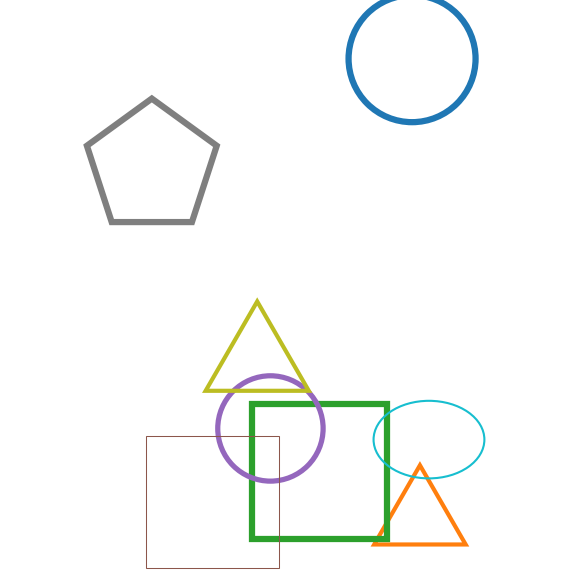[{"shape": "circle", "thickness": 3, "radius": 0.55, "center": [0.714, 0.898]}, {"shape": "triangle", "thickness": 2, "radius": 0.46, "center": [0.727, 0.102]}, {"shape": "square", "thickness": 3, "radius": 0.58, "center": [0.554, 0.183]}, {"shape": "circle", "thickness": 2.5, "radius": 0.46, "center": [0.468, 0.257]}, {"shape": "square", "thickness": 0.5, "radius": 0.57, "center": [0.368, 0.13]}, {"shape": "pentagon", "thickness": 3, "radius": 0.59, "center": [0.263, 0.71]}, {"shape": "triangle", "thickness": 2, "radius": 0.52, "center": [0.445, 0.374]}, {"shape": "oval", "thickness": 1, "radius": 0.48, "center": [0.743, 0.238]}]